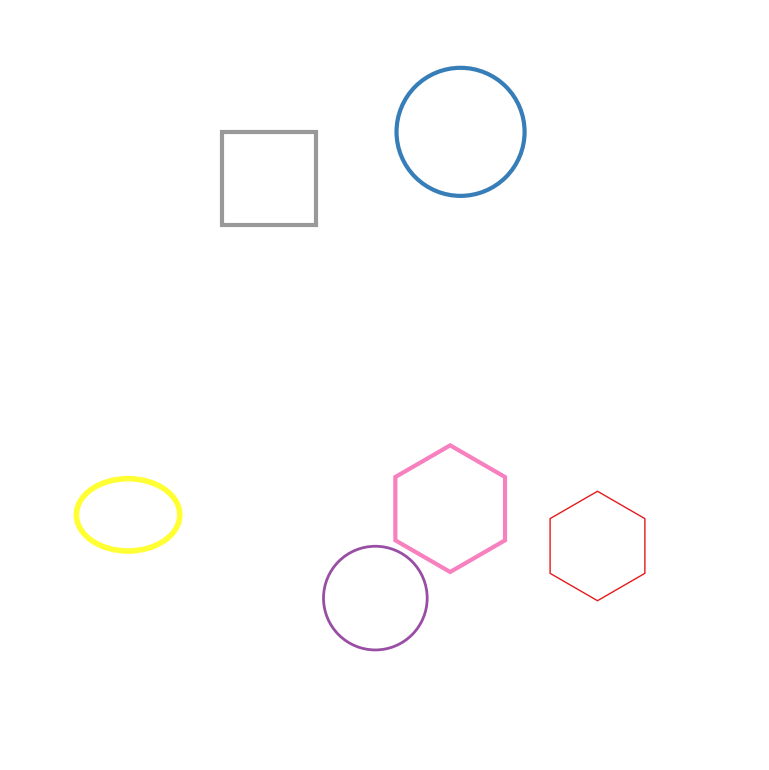[{"shape": "hexagon", "thickness": 0.5, "radius": 0.36, "center": [0.776, 0.291]}, {"shape": "circle", "thickness": 1.5, "radius": 0.42, "center": [0.598, 0.829]}, {"shape": "circle", "thickness": 1, "radius": 0.34, "center": [0.487, 0.223]}, {"shape": "oval", "thickness": 2, "radius": 0.34, "center": [0.166, 0.331]}, {"shape": "hexagon", "thickness": 1.5, "radius": 0.41, "center": [0.585, 0.339]}, {"shape": "square", "thickness": 1.5, "radius": 0.3, "center": [0.349, 0.768]}]